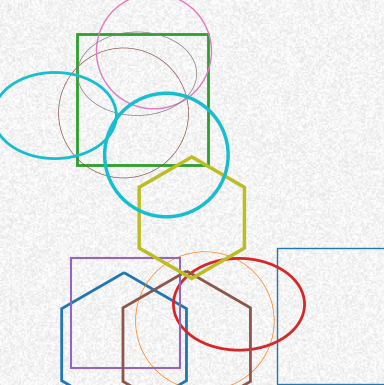[{"shape": "hexagon", "thickness": 2, "radius": 0.94, "center": [0.322, 0.105]}, {"shape": "square", "thickness": 1, "radius": 0.88, "center": [0.897, 0.18]}, {"shape": "circle", "thickness": 0.5, "radius": 0.9, "center": [0.532, 0.166]}, {"shape": "square", "thickness": 2, "radius": 0.85, "center": [0.37, 0.742]}, {"shape": "oval", "thickness": 2, "radius": 0.85, "center": [0.621, 0.21]}, {"shape": "square", "thickness": 1.5, "radius": 0.71, "center": [0.326, 0.187]}, {"shape": "circle", "thickness": 0.5, "radius": 0.84, "center": [0.321, 0.707]}, {"shape": "hexagon", "thickness": 2, "radius": 0.96, "center": [0.485, 0.105]}, {"shape": "circle", "thickness": 1, "radius": 0.75, "center": [0.4, 0.867]}, {"shape": "oval", "thickness": 0.5, "radius": 0.77, "center": [0.356, 0.809]}, {"shape": "hexagon", "thickness": 2.5, "radius": 0.79, "center": [0.498, 0.435]}, {"shape": "circle", "thickness": 2.5, "radius": 0.8, "center": [0.432, 0.597]}, {"shape": "oval", "thickness": 2, "radius": 0.8, "center": [0.142, 0.7]}]